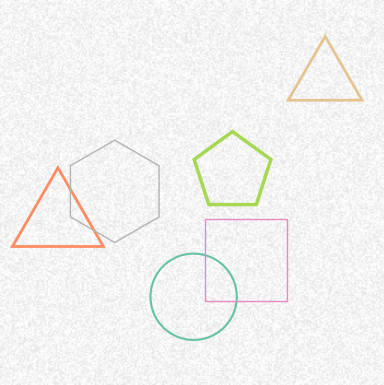[{"shape": "circle", "thickness": 1.5, "radius": 0.56, "center": [0.503, 0.229]}, {"shape": "triangle", "thickness": 2, "radius": 0.68, "center": [0.15, 0.428]}, {"shape": "square", "thickness": 1, "radius": 0.53, "center": [0.639, 0.325]}, {"shape": "pentagon", "thickness": 2.5, "radius": 0.52, "center": [0.604, 0.553]}, {"shape": "triangle", "thickness": 2, "radius": 0.55, "center": [0.844, 0.795]}, {"shape": "hexagon", "thickness": 1, "radius": 0.66, "center": [0.298, 0.503]}]